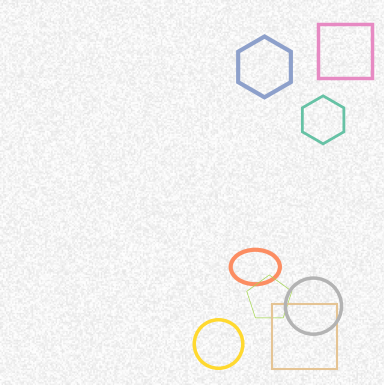[{"shape": "hexagon", "thickness": 2, "radius": 0.31, "center": [0.839, 0.689]}, {"shape": "oval", "thickness": 3, "radius": 0.32, "center": [0.663, 0.307]}, {"shape": "hexagon", "thickness": 3, "radius": 0.39, "center": [0.687, 0.826]}, {"shape": "square", "thickness": 2.5, "radius": 0.35, "center": [0.896, 0.867]}, {"shape": "pentagon", "thickness": 0.5, "radius": 0.31, "center": [0.699, 0.224]}, {"shape": "circle", "thickness": 2.5, "radius": 0.32, "center": [0.568, 0.106]}, {"shape": "square", "thickness": 1.5, "radius": 0.42, "center": [0.79, 0.125]}, {"shape": "circle", "thickness": 2.5, "radius": 0.36, "center": [0.814, 0.205]}]